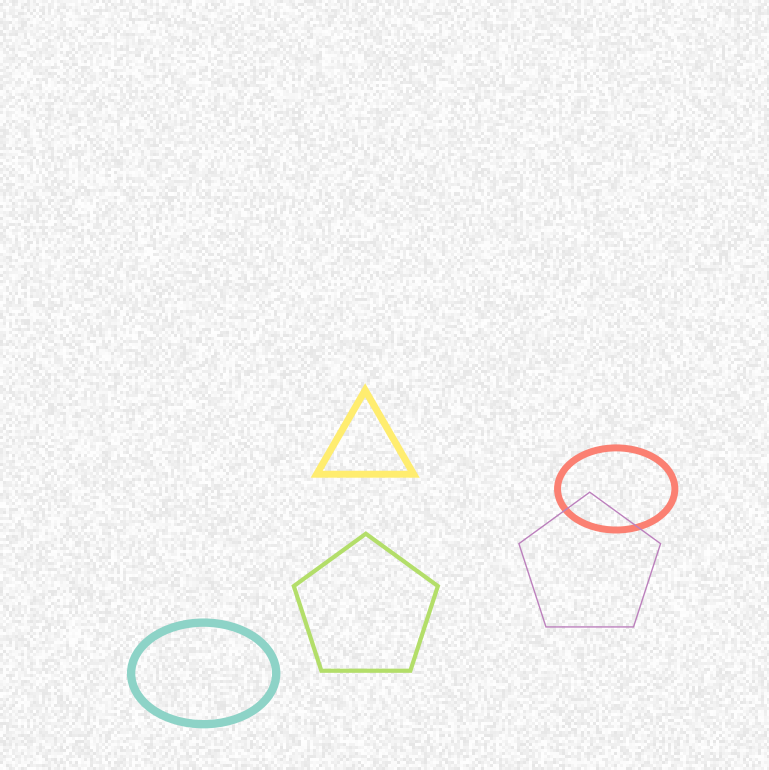[{"shape": "oval", "thickness": 3, "radius": 0.47, "center": [0.264, 0.125]}, {"shape": "oval", "thickness": 2.5, "radius": 0.38, "center": [0.8, 0.365]}, {"shape": "pentagon", "thickness": 1.5, "radius": 0.49, "center": [0.475, 0.208]}, {"shape": "pentagon", "thickness": 0.5, "radius": 0.48, "center": [0.766, 0.264]}, {"shape": "triangle", "thickness": 2.5, "radius": 0.36, "center": [0.474, 0.421]}]